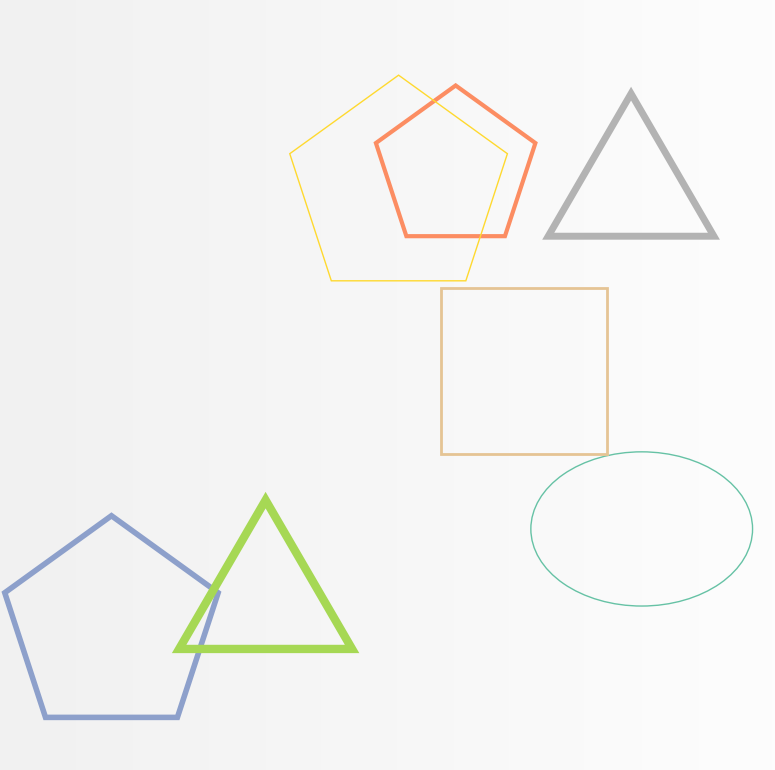[{"shape": "oval", "thickness": 0.5, "radius": 0.72, "center": [0.828, 0.313]}, {"shape": "pentagon", "thickness": 1.5, "radius": 0.54, "center": [0.588, 0.781]}, {"shape": "pentagon", "thickness": 2, "radius": 0.72, "center": [0.144, 0.185]}, {"shape": "triangle", "thickness": 3, "radius": 0.64, "center": [0.343, 0.222]}, {"shape": "pentagon", "thickness": 0.5, "radius": 0.74, "center": [0.514, 0.755]}, {"shape": "square", "thickness": 1, "radius": 0.54, "center": [0.676, 0.518]}, {"shape": "triangle", "thickness": 2.5, "radius": 0.62, "center": [0.814, 0.755]}]